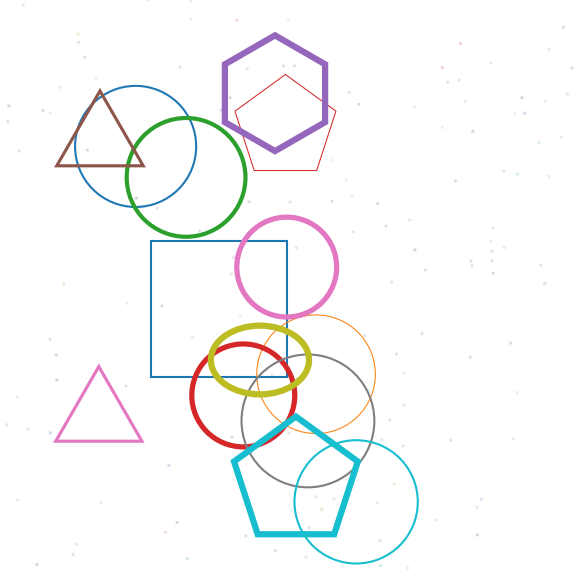[{"shape": "circle", "thickness": 1, "radius": 0.52, "center": [0.235, 0.746]}, {"shape": "square", "thickness": 1, "radius": 0.59, "center": [0.379, 0.463]}, {"shape": "circle", "thickness": 0.5, "radius": 0.51, "center": [0.547, 0.351]}, {"shape": "circle", "thickness": 2, "radius": 0.51, "center": [0.322, 0.692]}, {"shape": "pentagon", "thickness": 0.5, "radius": 0.46, "center": [0.494, 0.778]}, {"shape": "circle", "thickness": 2.5, "radius": 0.45, "center": [0.421, 0.314]}, {"shape": "hexagon", "thickness": 3, "radius": 0.5, "center": [0.476, 0.838]}, {"shape": "triangle", "thickness": 1.5, "radius": 0.43, "center": [0.173, 0.755]}, {"shape": "circle", "thickness": 2.5, "radius": 0.43, "center": [0.497, 0.537]}, {"shape": "triangle", "thickness": 1.5, "radius": 0.43, "center": [0.171, 0.278]}, {"shape": "circle", "thickness": 1, "radius": 0.58, "center": [0.533, 0.27]}, {"shape": "oval", "thickness": 3, "radius": 0.42, "center": [0.45, 0.376]}, {"shape": "pentagon", "thickness": 3, "radius": 0.56, "center": [0.512, 0.165]}, {"shape": "circle", "thickness": 1, "radius": 0.53, "center": [0.617, 0.13]}]